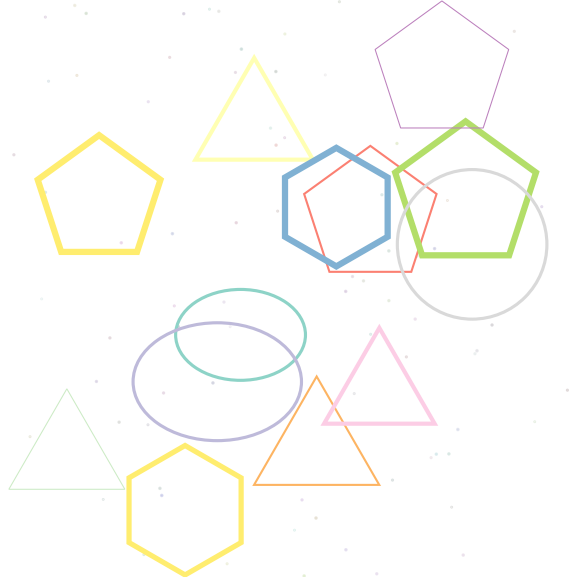[{"shape": "oval", "thickness": 1.5, "radius": 0.56, "center": [0.417, 0.419]}, {"shape": "triangle", "thickness": 2, "radius": 0.59, "center": [0.44, 0.781]}, {"shape": "oval", "thickness": 1.5, "radius": 0.73, "center": [0.376, 0.338]}, {"shape": "pentagon", "thickness": 1, "radius": 0.6, "center": [0.641, 0.626]}, {"shape": "hexagon", "thickness": 3, "radius": 0.51, "center": [0.582, 0.64]}, {"shape": "triangle", "thickness": 1, "radius": 0.63, "center": [0.548, 0.222]}, {"shape": "pentagon", "thickness": 3, "radius": 0.64, "center": [0.806, 0.661]}, {"shape": "triangle", "thickness": 2, "radius": 0.55, "center": [0.657, 0.321]}, {"shape": "circle", "thickness": 1.5, "radius": 0.65, "center": [0.818, 0.576]}, {"shape": "pentagon", "thickness": 0.5, "radius": 0.61, "center": [0.765, 0.876]}, {"shape": "triangle", "thickness": 0.5, "radius": 0.58, "center": [0.116, 0.21]}, {"shape": "hexagon", "thickness": 2.5, "radius": 0.56, "center": [0.32, 0.116]}, {"shape": "pentagon", "thickness": 3, "radius": 0.56, "center": [0.172, 0.653]}]